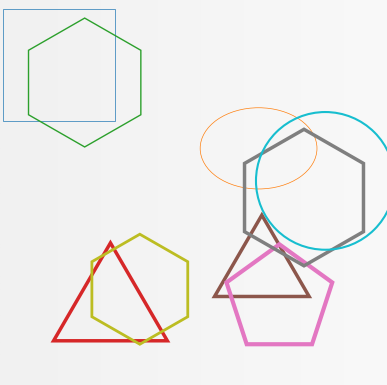[{"shape": "square", "thickness": 0.5, "radius": 0.73, "center": [0.152, 0.832]}, {"shape": "oval", "thickness": 0.5, "radius": 0.75, "center": [0.667, 0.615]}, {"shape": "hexagon", "thickness": 1, "radius": 0.84, "center": [0.219, 0.786]}, {"shape": "triangle", "thickness": 2.5, "radius": 0.85, "center": [0.285, 0.2]}, {"shape": "triangle", "thickness": 2.5, "radius": 0.7, "center": [0.676, 0.3]}, {"shape": "pentagon", "thickness": 3, "radius": 0.72, "center": [0.721, 0.222]}, {"shape": "hexagon", "thickness": 2.5, "radius": 0.89, "center": [0.785, 0.487]}, {"shape": "hexagon", "thickness": 2, "radius": 0.71, "center": [0.361, 0.249]}, {"shape": "circle", "thickness": 1.5, "radius": 0.89, "center": [0.839, 0.53]}]